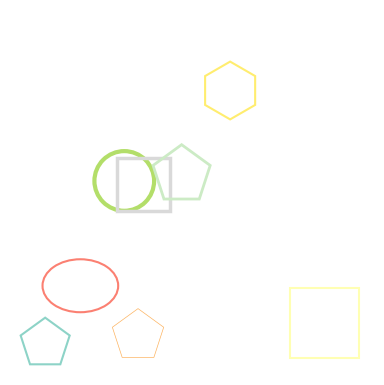[{"shape": "pentagon", "thickness": 1.5, "radius": 0.33, "center": [0.117, 0.108]}, {"shape": "square", "thickness": 1.5, "radius": 0.45, "center": [0.843, 0.16]}, {"shape": "oval", "thickness": 1.5, "radius": 0.49, "center": [0.209, 0.258]}, {"shape": "pentagon", "thickness": 0.5, "radius": 0.35, "center": [0.359, 0.128]}, {"shape": "circle", "thickness": 3, "radius": 0.39, "center": [0.323, 0.53]}, {"shape": "square", "thickness": 2.5, "radius": 0.34, "center": [0.373, 0.521]}, {"shape": "pentagon", "thickness": 2, "radius": 0.39, "center": [0.472, 0.546]}, {"shape": "hexagon", "thickness": 1.5, "radius": 0.38, "center": [0.598, 0.765]}]